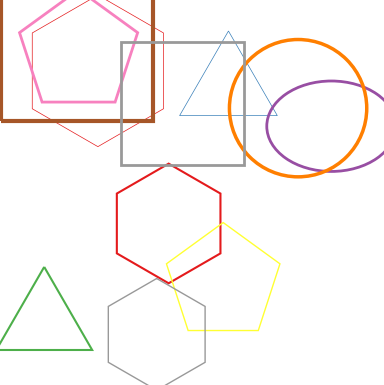[{"shape": "hexagon", "thickness": 1.5, "radius": 0.78, "center": [0.438, 0.42]}, {"shape": "hexagon", "thickness": 0.5, "radius": 0.98, "center": [0.254, 0.816]}, {"shape": "triangle", "thickness": 0.5, "radius": 0.73, "center": [0.593, 0.773]}, {"shape": "triangle", "thickness": 1.5, "radius": 0.72, "center": [0.115, 0.163]}, {"shape": "oval", "thickness": 2, "radius": 0.84, "center": [0.861, 0.672]}, {"shape": "circle", "thickness": 2.5, "radius": 0.89, "center": [0.774, 0.719]}, {"shape": "pentagon", "thickness": 1, "radius": 0.77, "center": [0.58, 0.267]}, {"shape": "square", "thickness": 3, "radius": 0.99, "center": [0.2, 0.882]}, {"shape": "pentagon", "thickness": 2, "radius": 0.81, "center": [0.204, 0.865]}, {"shape": "hexagon", "thickness": 1, "radius": 0.73, "center": [0.407, 0.132]}, {"shape": "square", "thickness": 2, "radius": 0.8, "center": [0.475, 0.731]}]